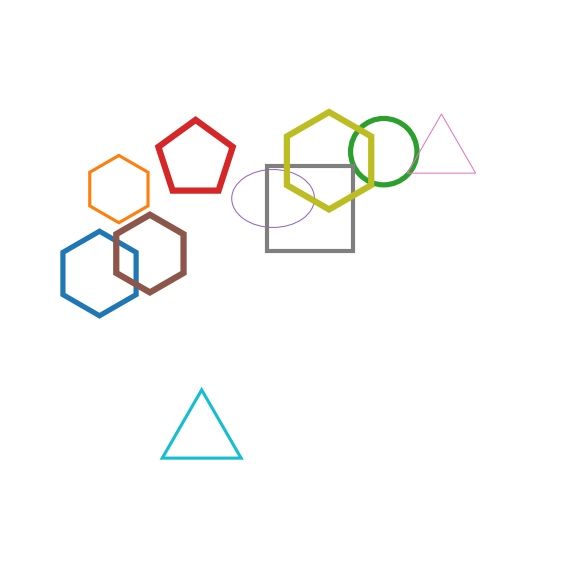[{"shape": "hexagon", "thickness": 2.5, "radius": 0.37, "center": [0.172, 0.526]}, {"shape": "hexagon", "thickness": 1.5, "radius": 0.29, "center": [0.206, 0.672]}, {"shape": "circle", "thickness": 2.5, "radius": 0.29, "center": [0.665, 0.737]}, {"shape": "pentagon", "thickness": 3, "radius": 0.34, "center": [0.339, 0.724]}, {"shape": "oval", "thickness": 0.5, "radius": 0.36, "center": [0.473, 0.655]}, {"shape": "hexagon", "thickness": 3, "radius": 0.34, "center": [0.26, 0.56]}, {"shape": "triangle", "thickness": 0.5, "radius": 0.34, "center": [0.764, 0.733]}, {"shape": "square", "thickness": 2, "radius": 0.37, "center": [0.536, 0.638]}, {"shape": "hexagon", "thickness": 3, "radius": 0.42, "center": [0.57, 0.721]}, {"shape": "triangle", "thickness": 1.5, "radius": 0.39, "center": [0.349, 0.245]}]